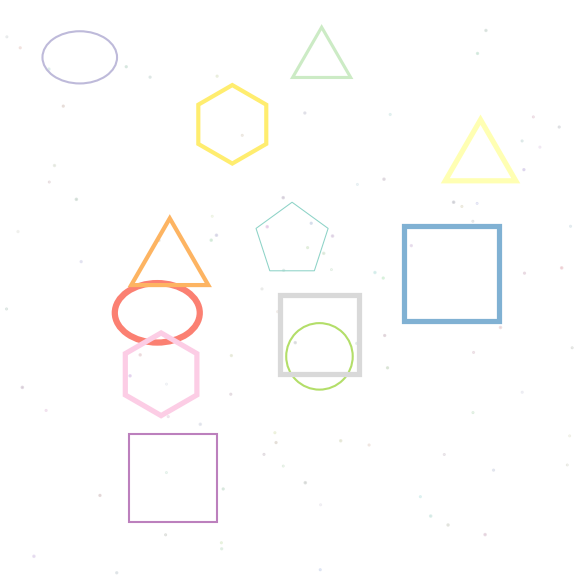[{"shape": "pentagon", "thickness": 0.5, "radius": 0.33, "center": [0.506, 0.583]}, {"shape": "triangle", "thickness": 2.5, "radius": 0.35, "center": [0.832, 0.721]}, {"shape": "oval", "thickness": 1, "radius": 0.32, "center": [0.138, 0.9]}, {"shape": "oval", "thickness": 3, "radius": 0.37, "center": [0.272, 0.457]}, {"shape": "square", "thickness": 2.5, "radius": 0.41, "center": [0.782, 0.526]}, {"shape": "triangle", "thickness": 2, "radius": 0.39, "center": [0.294, 0.544]}, {"shape": "circle", "thickness": 1, "radius": 0.29, "center": [0.553, 0.382]}, {"shape": "hexagon", "thickness": 2.5, "radius": 0.36, "center": [0.279, 0.351]}, {"shape": "square", "thickness": 2.5, "radius": 0.34, "center": [0.553, 0.42]}, {"shape": "square", "thickness": 1, "radius": 0.38, "center": [0.299, 0.172]}, {"shape": "triangle", "thickness": 1.5, "radius": 0.29, "center": [0.557, 0.894]}, {"shape": "hexagon", "thickness": 2, "radius": 0.34, "center": [0.402, 0.784]}]